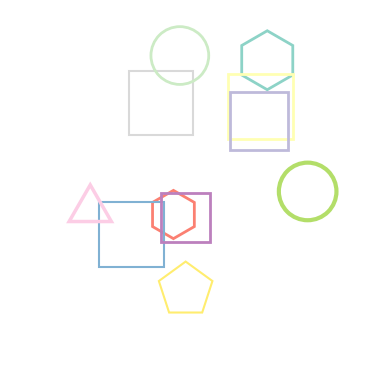[{"shape": "hexagon", "thickness": 2, "radius": 0.38, "center": [0.694, 0.844]}, {"shape": "square", "thickness": 2, "radius": 0.42, "center": [0.677, 0.722]}, {"shape": "square", "thickness": 2, "radius": 0.38, "center": [0.674, 0.687]}, {"shape": "hexagon", "thickness": 2, "radius": 0.31, "center": [0.45, 0.443]}, {"shape": "square", "thickness": 1.5, "radius": 0.42, "center": [0.341, 0.391]}, {"shape": "circle", "thickness": 3, "radius": 0.37, "center": [0.799, 0.503]}, {"shape": "triangle", "thickness": 2.5, "radius": 0.32, "center": [0.234, 0.456]}, {"shape": "square", "thickness": 1.5, "radius": 0.42, "center": [0.418, 0.733]}, {"shape": "square", "thickness": 2, "radius": 0.32, "center": [0.482, 0.434]}, {"shape": "circle", "thickness": 2, "radius": 0.38, "center": [0.467, 0.856]}, {"shape": "pentagon", "thickness": 1.5, "radius": 0.37, "center": [0.482, 0.247]}]